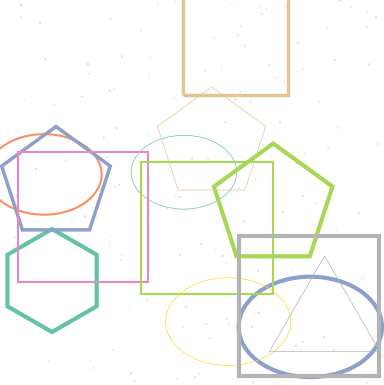[{"shape": "oval", "thickness": 0.5, "radius": 0.68, "center": [0.478, 0.553]}, {"shape": "hexagon", "thickness": 3, "radius": 0.67, "center": [0.135, 0.271]}, {"shape": "oval", "thickness": 1.5, "radius": 0.75, "center": [0.115, 0.547]}, {"shape": "oval", "thickness": 3, "radius": 0.93, "center": [0.806, 0.151]}, {"shape": "pentagon", "thickness": 2.5, "radius": 0.74, "center": [0.145, 0.523]}, {"shape": "square", "thickness": 1.5, "radius": 0.84, "center": [0.216, 0.437]}, {"shape": "square", "thickness": 1.5, "radius": 0.86, "center": [0.537, 0.409]}, {"shape": "pentagon", "thickness": 3, "radius": 0.81, "center": [0.71, 0.465]}, {"shape": "oval", "thickness": 0.5, "radius": 0.81, "center": [0.593, 0.165]}, {"shape": "pentagon", "thickness": 0.5, "radius": 0.74, "center": [0.549, 0.626]}, {"shape": "square", "thickness": 2.5, "radius": 0.68, "center": [0.611, 0.891]}, {"shape": "triangle", "thickness": 0.5, "radius": 0.83, "center": [0.843, 0.17]}, {"shape": "square", "thickness": 3, "radius": 0.91, "center": [0.803, 0.204]}]